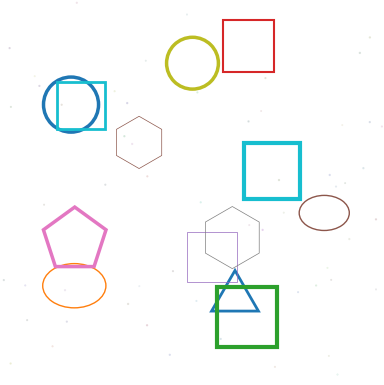[{"shape": "triangle", "thickness": 2, "radius": 0.35, "center": [0.61, 0.227]}, {"shape": "circle", "thickness": 2.5, "radius": 0.36, "center": [0.184, 0.728]}, {"shape": "oval", "thickness": 1, "radius": 0.41, "center": [0.193, 0.258]}, {"shape": "square", "thickness": 3, "radius": 0.39, "center": [0.641, 0.176]}, {"shape": "square", "thickness": 1.5, "radius": 0.33, "center": [0.645, 0.88]}, {"shape": "square", "thickness": 0.5, "radius": 0.33, "center": [0.55, 0.331]}, {"shape": "hexagon", "thickness": 0.5, "radius": 0.34, "center": [0.361, 0.63]}, {"shape": "oval", "thickness": 1, "radius": 0.33, "center": [0.842, 0.447]}, {"shape": "pentagon", "thickness": 2.5, "radius": 0.43, "center": [0.194, 0.377]}, {"shape": "hexagon", "thickness": 0.5, "radius": 0.4, "center": [0.603, 0.383]}, {"shape": "circle", "thickness": 2.5, "radius": 0.34, "center": [0.5, 0.836]}, {"shape": "square", "thickness": 2, "radius": 0.31, "center": [0.21, 0.727]}, {"shape": "square", "thickness": 3, "radius": 0.36, "center": [0.707, 0.557]}]